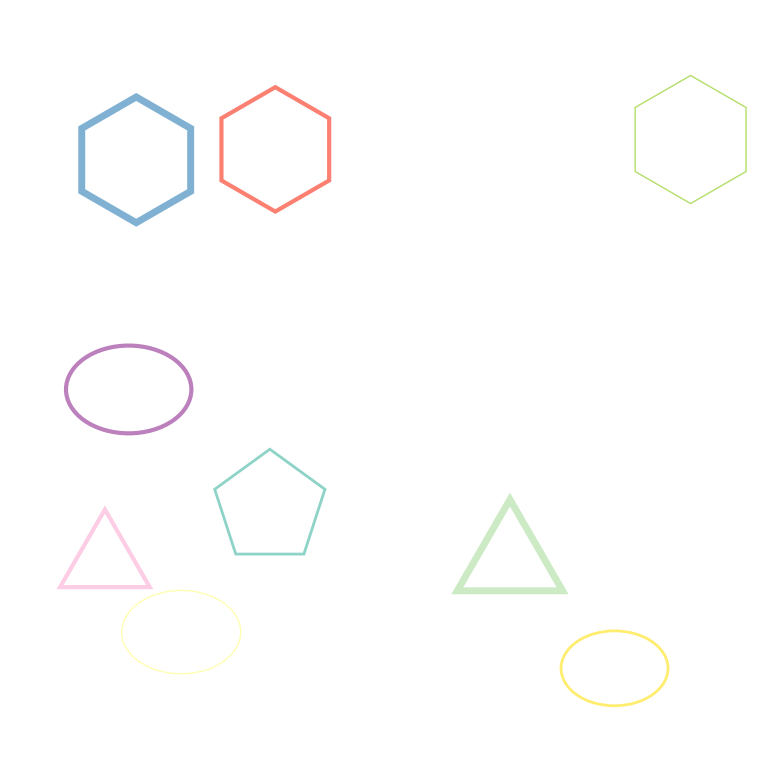[{"shape": "pentagon", "thickness": 1, "radius": 0.38, "center": [0.35, 0.341]}, {"shape": "oval", "thickness": 0.5, "radius": 0.39, "center": [0.235, 0.179]}, {"shape": "hexagon", "thickness": 1.5, "radius": 0.4, "center": [0.358, 0.806]}, {"shape": "hexagon", "thickness": 2.5, "radius": 0.41, "center": [0.177, 0.792]}, {"shape": "hexagon", "thickness": 0.5, "radius": 0.42, "center": [0.897, 0.819]}, {"shape": "triangle", "thickness": 1.5, "radius": 0.34, "center": [0.136, 0.271]}, {"shape": "oval", "thickness": 1.5, "radius": 0.41, "center": [0.167, 0.494]}, {"shape": "triangle", "thickness": 2.5, "radius": 0.4, "center": [0.662, 0.272]}, {"shape": "oval", "thickness": 1, "radius": 0.35, "center": [0.798, 0.132]}]